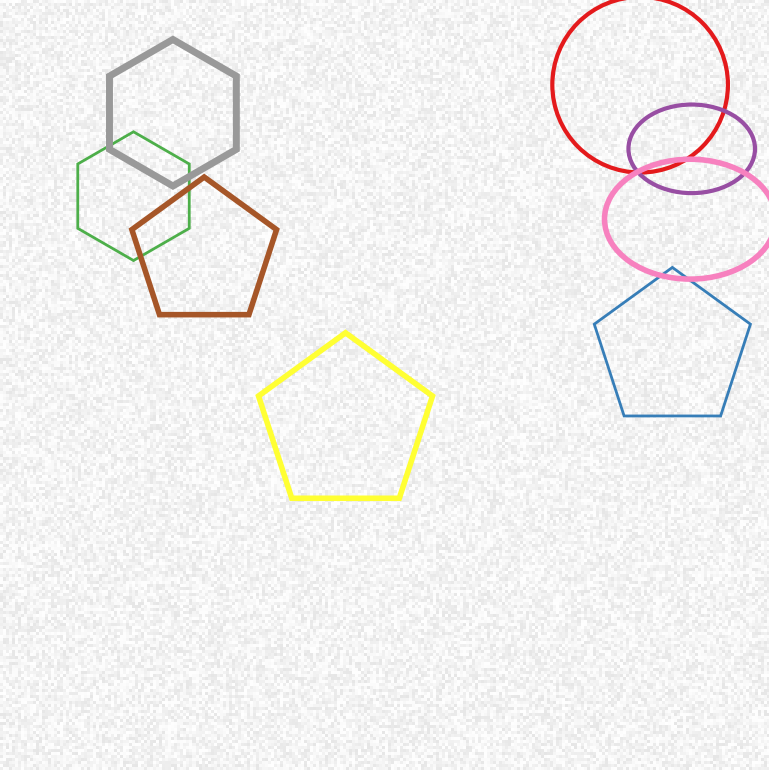[{"shape": "circle", "thickness": 1.5, "radius": 0.57, "center": [0.831, 0.89]}, {"shape": "pentagon", "thickness": 1, "radius": 0.53, "center": [0.873, 0.546]}, {"shape": "hexagon", "thickness": 1, "radius": 0.42, "center": [0.173, 0.745]}, {"shape": "oval", "thickness": 1.5, "radius": 0.41, "center": [0.898, 0.807]}, {"shape": "pentagon", "thickness": 2, "radius": 0.59, "center": [0.449, 0.449]}, {"shape": "pentagon", "thickness": 2, "radius": 0.49, "center": [0.265, 0.671]}, {"shape": "oval", "thickness": 2, "radius": 0.56, "center": [0.896, 0.715]}, {"shape": "hexagon", "thickness": 2.5, "radius": 0.48, "center": [0.225, 0.854]}]